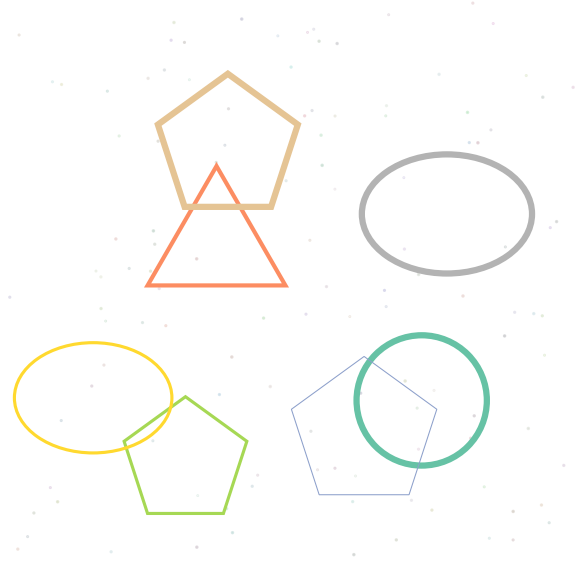[{"shape": "circle", "thickness": 3, "radius": 0.56, "center": [0.73, 0.306]}, {"shape": "triangle", "thickness": 2, "radius": 0.69, "center": [0.375, 0.574]}, {"shape": "pentagon", "thickness": 0.5, "radius": 0.66, "center": [0.63, 0.25]}, {"shape": "pentagon", "thickness": 1.5, "radius": 0.56, "center": [0.321, 0.2]}, {"shape": "oval", "thickness": 1.5, "radius": 0.68, "center": [0.161, 0.31]}, {"shape": "pentagon", "thickness": 3, "radius": 0.64, "center": [0.395, 0.744]}, {"shape": "oval", "thickness": 3, "radius": 0.74, "center": [0.774, 0.629]}]